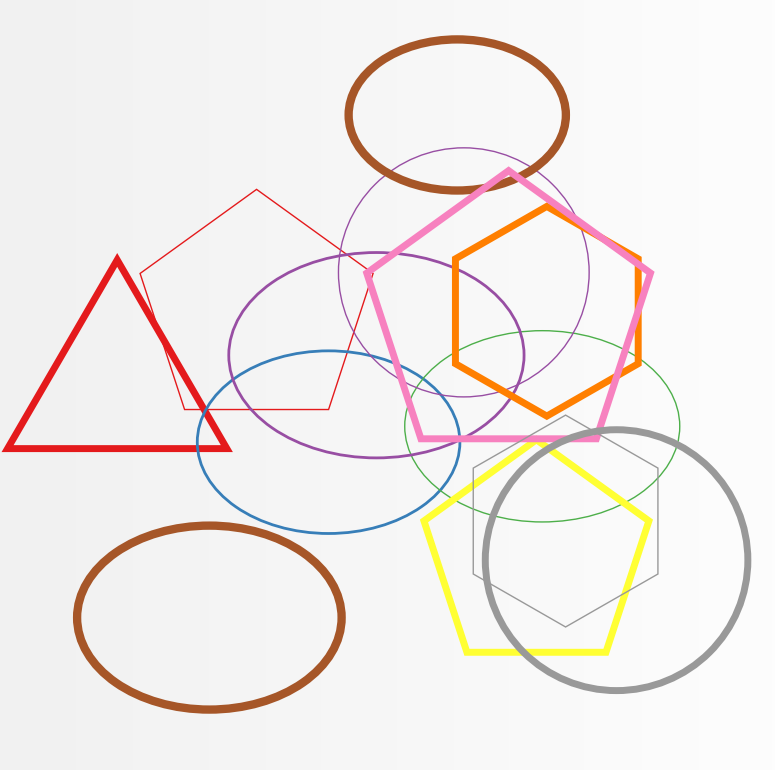[{"shape": "pentagon", "thickness": 0.5, "radius": 0.79, "center": [0.331, 0.596]}, {"shape": "triangle", "thickness": 2.5, "radius": 0.82, "center": [0.151, 0.499]}, {"shape": "oval", "thickness": 1, "radius": 0.85, "center": [0.424, 0.426]}, {"shape": "oval", "thickness": 0.5, "radius": 0.89, "center": [0.7, 0.446]}, {"shape": "circle", "thickness": 0.5, "radius": 0.81, "center": [0.598, 0.646]}, {"shape": "oval", "thickness": 1, "radius": 0.95, "center": [0.486, 0.539]}, {"shape": "hexagon", "thickness": 2.5, "radius": 0.68, "center": [0.706, 0.596]}, {"shape": "pentagon", "thickness": 2.5, "radius": 0.76, "center": [0.692, 0.276]}, {"shape": "oval", "thickness": 3, "radius": 0.7, "center": [0.59, 0.851]}, {"shape": "oval", "thickness": 3, "radius": 0.85, "center": [0.27, 0.198]}, {"shape": "pentagon", "thickness": 2.5, "radius": 0.96, "center": [0.656, 0.586]}, {"shape": "hexagon", "thickness": 0.5, "radius": 0.69, "center": [0.73, 0.323]}, {"shape": "circle", "thickness": 2.5, "radius": 0.85, "center": [0.796, 0.273]}]